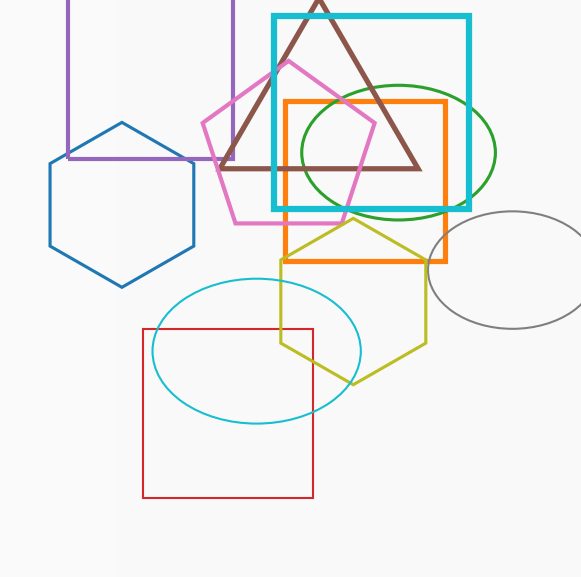[{"shape": "hexagon", "thickness": 1.5, "radius": 0.71, "center": [0.21, 0.644]}, {"shape": "square", "thickness": 2.5, "radius": 0.69, "center": [0.628, 0.685]}, {"shape": "oval", "thickness": 1.5, "radius": 0.83, "center": [0.686, 0.735]}, {"shape": "square", "thickness": 1, "radius": 0.73, "center": [0.392, 0.282]}, {"shape": "square", "thickness": 2, "radius": 0.71, "center": [0.259, 0.866]}, {"shape": "triangle", "thickness": 2.5, "radius": 0.99, "center": [0.549, 0.805]}, {"shape": "pentagon", "thickness": 2, "radius": 0.78, "center": [0.497, 0.738]}, {"shape": "oval", "thickness": 1, "radius": 0.73, "center": [0.882, 0.531]}, {"shape": "hexagon", "thickness": 1.5, "radius": 0.72, "center": [0.608, 0.477]}, {"shape": "square", "thickness": 3, "radius": 0.84, "center": [0.639, 0.804]}, {"shape": "oval", "thickness": 1, "radius": 0.9, "center": [0.442, 0.391]}]